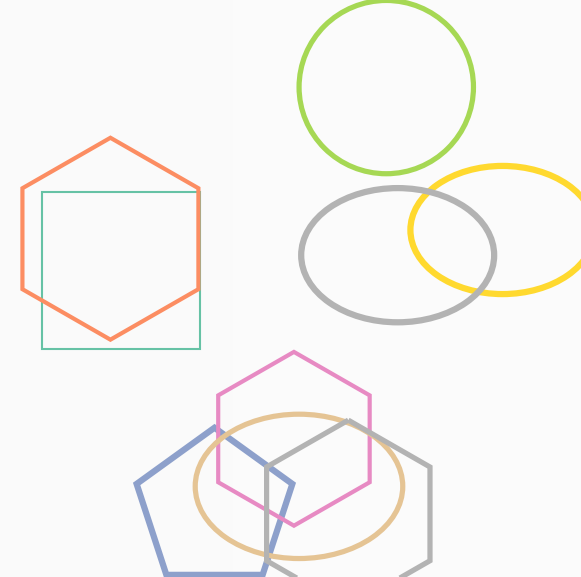[{"shape": "square", "thickness": 1, "radius": 0.68, "center": [0.208, 0.531]}, {"shape": "hexagon", "thickness": 2, "radius": 0.87, "center": [0.19, 0.586]}, {"shape": "pentagon", "thickness": 3, "radius": 0.7, "center": [0.369, 0.118]}, {"shape": "hexagon", "thickness": 2, "radius": 0.75, "center": [0.506, 0.239]}, {"shape": "circle", "thickness": 2.5, "radius": 0.75, "center": [0.665, 0.848]}, {"shape": "oval", "thickness": 3, "radius": 0.79, "center": [0.865, 0.601]}, {"shape": "oval", "thickness": 2.5, "radius": 0.89, "center": [0.514, 0.157]}, {"shape": "oval", "thickness": 3, "radius": 0.83, "center": [0.684, 0.557]}, {"shape": "hexagon", "thickness": 2.5, "radius": 0.81, "center": [0.599, 0.109]}]